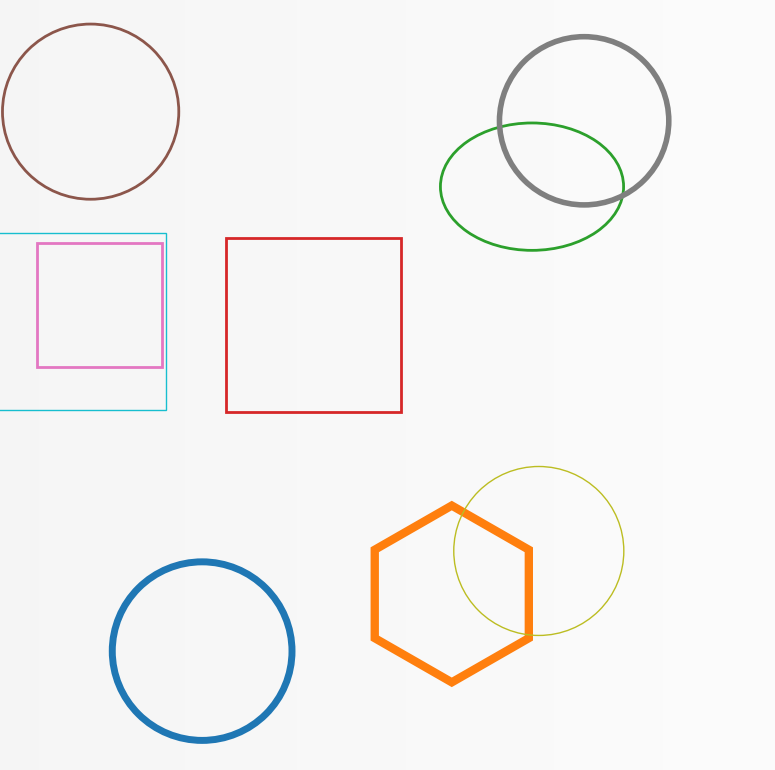[{"shape": "circle", "thickness": 2.5, "radius": 0.58, "center": [0.261, 0.154]}, {"shape": "hexagon", "thickness": 3, "radius": 0.57, "center": [0.583, 0.229]}, {"shape": "oval", "thickness": 1, "radius": 0.59, "center": [0.686, 0.758]}, {"shape": "square", "thickness": 1, "radius": 0.57, "center": [0.405, 0.578]}, {"shape": "circle", "thickness": 1, "radius": 0.57, "center": [0.117, 0.855]}, {"shape": "square", "thickness": 1, "radius": 0.4, "center": [0.129, 0.604]}, {"shape": "circle", "thickness": 2, "radius": 0.55, "center": [0.754, 0.843]}, {"shape": "circle", "thickness": 0.5, "radius": 0.55, "center": [0.695, 0.284]}, {"shape": "square", "thickness": 0.5, "radius": 0.57, "center": [0.1, 0.582]}]